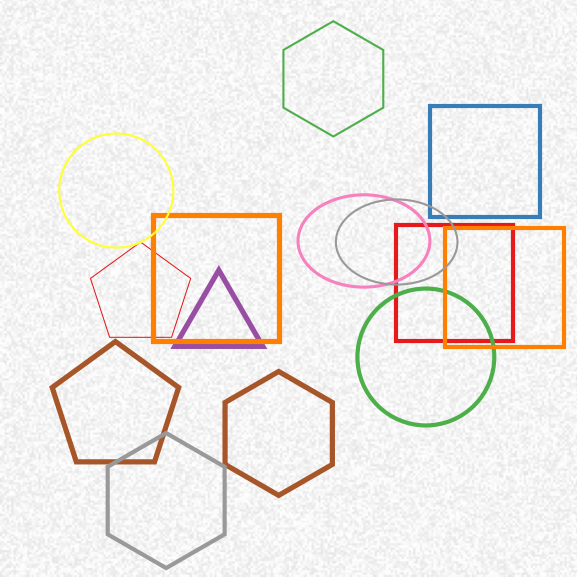[{"shape": "square", "thickness": 2, "radius": 0.51, "center": [0.787, 0.509]}, {"shape": "pentagon", "thickness": 0.5, "radius": 0.46, "center": [0.243, 0.489]}, {"shape": "square", "thickness": 2, "radius": 0.48, "center": [0.839, 0.72]}, {"shape": "hexagon", "thickness": 1, "radius": 0.5, "center": [0.577, 0.863]}, {"shape": "circle", "thickness": 2, "radius": 0.59, "center": [0.737, 0.381]}, {"shape": "triangle", "thickness": 2.5, "radius": 0.44, "center": [0.379, 0.443]}, {"shape": "square", "thickness": 2.5, "radius": 0.54, "center": [0.374, 0.517]}, {"shape": "square", "thickness": 2, "radius": 0.51, "center": [0.873, 0.501]}, {"shape": "circle", "thickness": 1, "radius": 0.49, "center": [0.201, 0.669]}, {"shape": "hexagon", "thickness": 2.5, "radius": 0.54, "center": [0.483, 0.249]}, {"shape": "pentagon", "thickness": 2.5, "radius": 0.58, "center": [0.2, 0.293]}, {"shape": "oval", "thickness": 1.5, "radius": 0.57, "center": [0.63, 0.582]}, {"shape": "oval", "thickness": 1, "radius": 0.53, "center": [0.687, 0.58]}, {"shape": "hexagon", "thickness": 2, "radius": 0.58, "center": [0.288, 0.132]}]